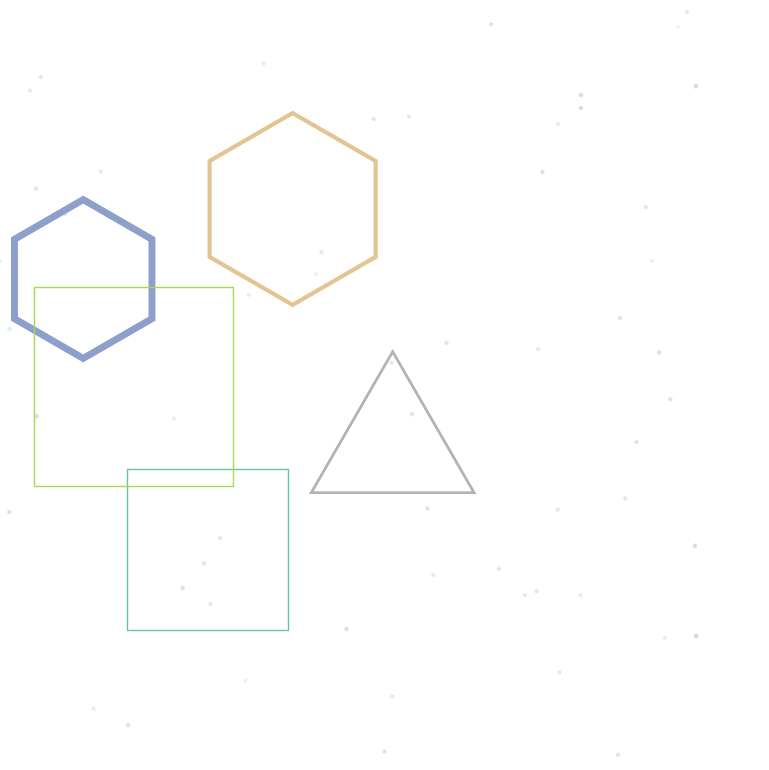[{"shape": "square", "thickness": 0.5, "radius": 0.52, "center": [0.27, 0.286]}, {"shape": "hexagon", "thickness": 2.5, "radius": 0.52, "center": [0.108, 0.638]}, {"shape": "square", "thickness": 0.5, "radius": 0.65, "center": [0.174, 0.498]}, {"shape": "hexagon", "thickness": 1.5, "radius": 0.62, "center": [0.38, 0.729]}, {"shape": "triangle", "thickness": 1, "radius": 0.61, "center": [0.51, 0.421]}]